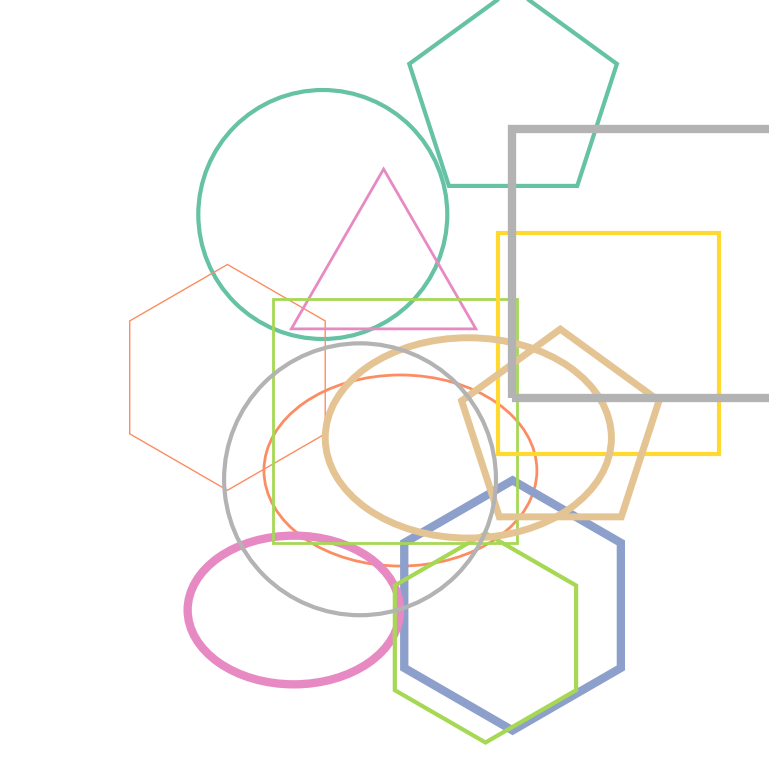[{"shape": "pentagon", "thickness": 1.5, "radius": 0.71, "center": [0.666, 0.873]}, {"shape": "circle", "thickness": 1.5, "radius": 0.81, "center": [0.419, 0.721]}, {"shape": "oval", "thickness": 1, "radius": 0.89, "center": [0.52, 0.389]}, {"shape": "hexagon", "thickness": 0.5, "radius": 0.73, "center": [0.295, 0.51]}, {"shape": "hexagon", "thickness": 3, "radius": 0.81, "center": [0.666, 0.214]}, {"shape": "oval", "thickness": 3, "radius": 0.69, "center": [0.382, 0.208]}, {"shape": "triangle", "thickness": 1, "radius": 0.69, "center": [0.498, 0.642]}, {"shape": "hexagon", "thickness": 1.5, "radius": 0.68, "center": [0.63, 0.172]}, {"shape": "square", "thickness": 1, "radius": 0.79, "center": [0.513, 0.453]}, {"shape": "square", "thickness": 1.5, "radius": 0.72, "center": [0.79, 0.554]}, {"shape": "oval", "thickness": 2.5, "radius": 0.93, "center": [0.608, 0.431]}, {"shape": "pentagon", "thickness": 2.5, "radius": 0.67, "center": [0.728, 0.438]}, {"shape": "circle", "thickness": 1.5, "radius": 0.88, "center": [0.468, 0.378]}, {"shape": "square", "thickness": 3, "radius": 0.87, "center": [0.839, 0.657]}]